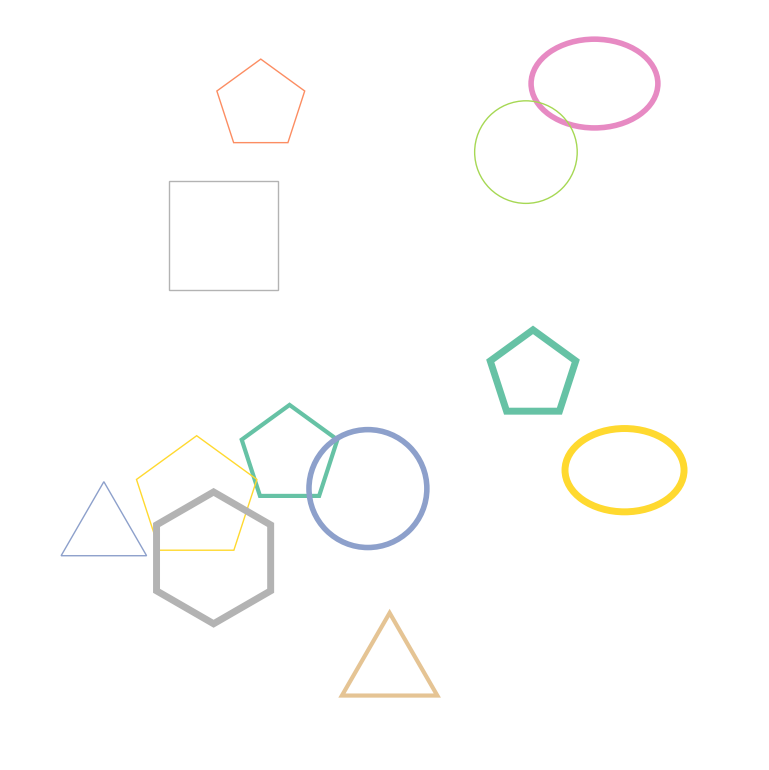[{"shape": "pentagon", "thickness": 2.5, "radius": 0.29, "center": [0.692, 0.513]}, {"shape": "pentagon", "thickness": 1.5, "radius": 0.33, "center": [0.376, 0.409]}, {"shape": "pentagon", "thickness": 0.5, "radius": 0.3, "center": [0.339, 0.863]}, {"shape": "circle", "thickness": 2, "radius": 0.38, "center": [0.478, 0.365]}, {"shape": "triangle", "thickness": 0.5, "radius": 0.32, "center": [0.135, 0.31]}, {"shape": "oval", "thickness": 2, "radius": 0.41, "center": [0.772, 0.891]}, {"shape": "circle", "thickness": 0.5, "radius": 0.33, "center": [0.683, 0.802]}, {"shape": "oval", "thickness": 2.5, "radius": 0.39, "center": [0.811, 0.389]}, {"shape": "pentagon", "thickness": 0.5, "radius": 0.41, "center": [0.255, 0.352]}, {"shape": "triangle", "thickness": 1.5, "radius": 0.36, "center": [0.506, 0.132]}, {"shape": "square", "thickness": 0.5, "radius": 0.36, "center": [0.29, 0.694]}, {"shape": "hexagon", "thickness": 2.5, "radius": 0.43, "center": [0.277, 0.276]}]